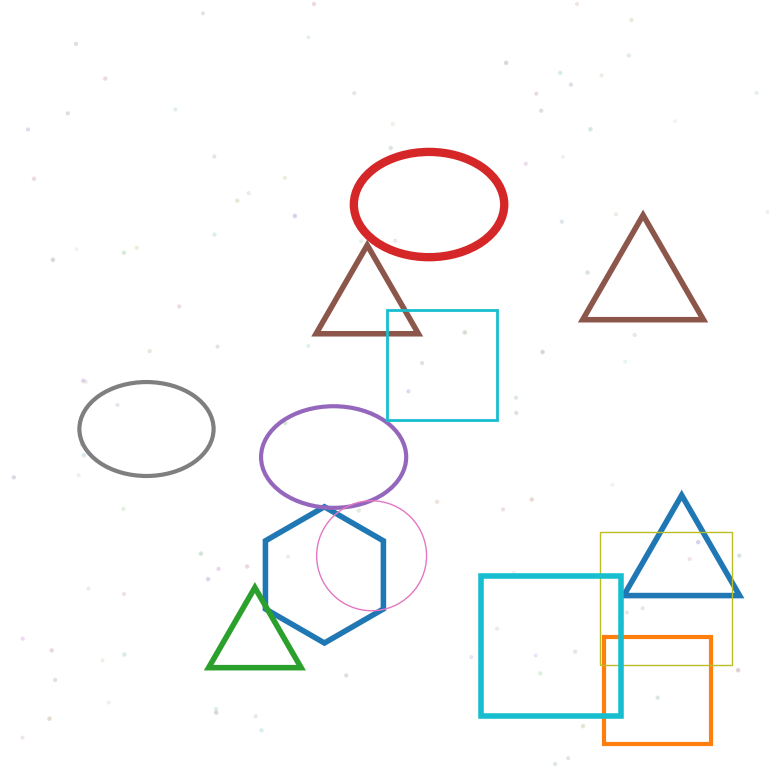[{"shape": "triangle", "thickness": 2, "radius": 0.43, "center": [0.885, 0.27]}, {"shape": "hexagon", "thickness": 2, "radius": 0.44, "center": [0.421, 0.253]}, {"shape": "square", "thickness": 1.5, "radius": 0.35, "center": [0.854, 0.103]}, {"shape": "triangle", "thickness": 2, "radius": 0.35, "center": [0.331, 0.168]}, {"shape": "oval", "thickness": 3, "radius": 0.49, "center": [0.557, 0.734]}, {"shape": "oval", "thickness": 1.5, "radius": 0.47, "center": [0.433, 0.406]}, {"shape": "triangle", "thickness": 2, "radius": 0.38, "center": [0.477, 0.605]}, {"shape": "triangle", "thickness": 2, "radius": 0.45, "center": [0.835, 0.63]}, {"shape": "circle", "thickness": 0.5, "radius": 0.36, "center": [0.483, 0.278]}, {"shape": "oval", "thickness": 1.5, "radius": 0.44, "center": [0.19, 0.443]}, {"shape": "square", "thickness": 0.5, "radius": 0.43, "center": [0.865, 0.223]}, {"shape": "square", "thickness": 1, "radius": 0.36, "center": [0.574, 0.526]}, {"shape": "square", "thickness": 2, "radius": 0.46, "center": [0.715, 0.161]}]